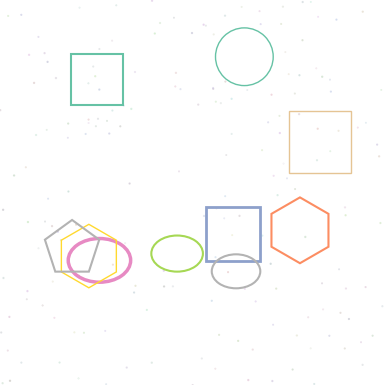[{"shape": "circle", "thickness": 1, "radius": 0.37, "center": [0.635, 0.853]}, {"shape": "square", "thickness": 1.5, "radius": 0.33, "center": [0.252, 0.794]}, {"shape": "hexagon", "thickness": 1.5, "radius": 0.43, "center": [0.779, 0.402]}, {"shape": "square", "thickness": 2, "radius": 0.35, "center": [0.605, 0.391]}, {"shape": "oval", "thickness": 2.5, "radius": 0.41, "center": [0.258, 0.324]}, {"shape": "oval", "thickness": 1.5, "radius": 0.34, "center": [0.46, 0.341]}, {"shape": "hexagon", "thickness": 1, "radius": 0.41, "center": [0.231, 0.335]}, {"shape": "square", "thickness": 1, "radius": 0.41, "center": [0.831, 0.631]}, {"shape": "oval", "thickness": 1.5, "radius": 0.32, "center": [0.613, 0.295]}, {"shape": "pentagon", "thickness": 1.5, "radius": 0.37, "center": [0.187, 0.354]}]